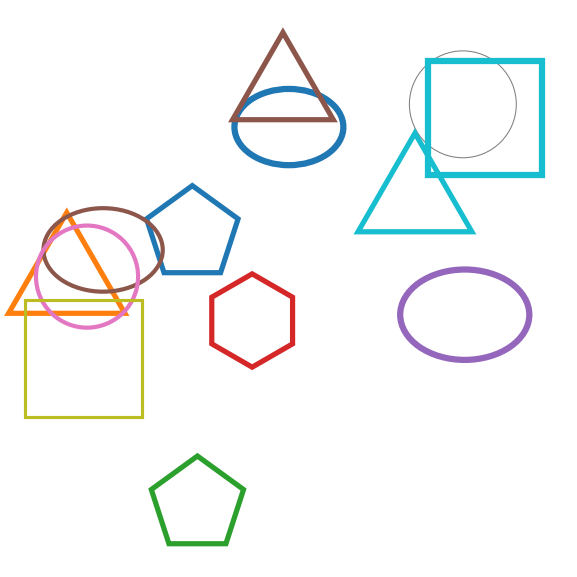[{"shape": "pentagon", "thickness": 2.5, "radius": 0.42, "center": [0.333, 0.594]}, {"shape": "oval", "thickness": 3, "radius": 0.47, "center": [0.5, 0.779]}, {"shape": "triangle", "thickness": 2.5, "radius": 0.58, "center": [0.116, 0.515]}, {"shape": "pentagon", "thickness": 2.5, "radius": 0.42, "center": [0.342, 0.126]}, {"shape": "hexagon", "thickness": 2.5, "radius": 0.4, "center": [0.437, 0.444]}, {"shape": "oval", "thickness": 3, "radius": 0.56, "center": [0.805, 0.454]}, {"shape": "oval", "thickness": 2, "radius": 0.52, "center": [0.179, 0.566]}, {"shape": "triangle", "thickness": 2.5, "radius": 0.5, "center": [0.49, 0.842]}, {"shape": "circle", "thickness": 2, "radius": 0.44, "center": [0.151, 0.52]}, {"shape": "circle", "thickness": 0.5, "radius": 0.46, "center": [0.801, 0.819]}, {"shape": "square", "thickness": 1.5, "radius": 0.51, "center": [0.145, 0.379]}, {"shape": "triangle", "thickness": 2.5, "radius": 0.57, "center": [0.718, 0.655]}, {"shape": "square", "thickness": 3, "radius": 0.49, "center": [0.841, 0.795]}]